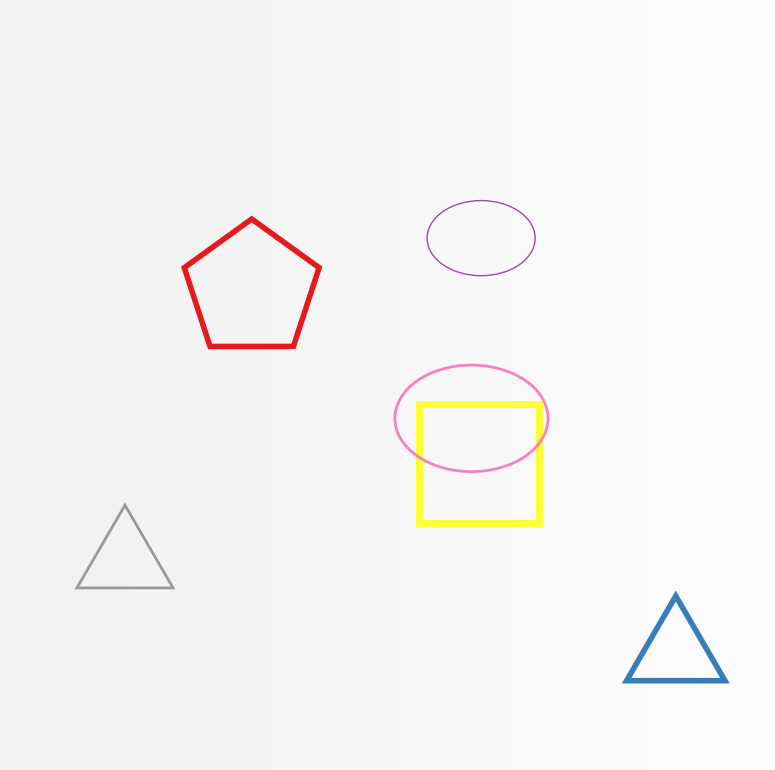[{"shape": "pentagon", "thickness": 2, "radius": 0.46, "center": [0.325, 0.624]}, {"shape": "triangle", "thickness": 2, "radius": 0.37, "center": [0.872, 0.153]}, {"shape": "oval", "thickness": 0.5, "radius": 0.35, "center": [0.621, 0.691]}, {"shape": "square", "thickness": 2.5, "radius": 0.39, "center": [0.618, 0.399]}, {"shape": "oval", "thickness": 1, "radius": 0.49, "center": [0.608, 0.457]}, {"shape": "triangle", "thickness": 1, "radius": 0.36, "center": [0.161, 0.272]}]